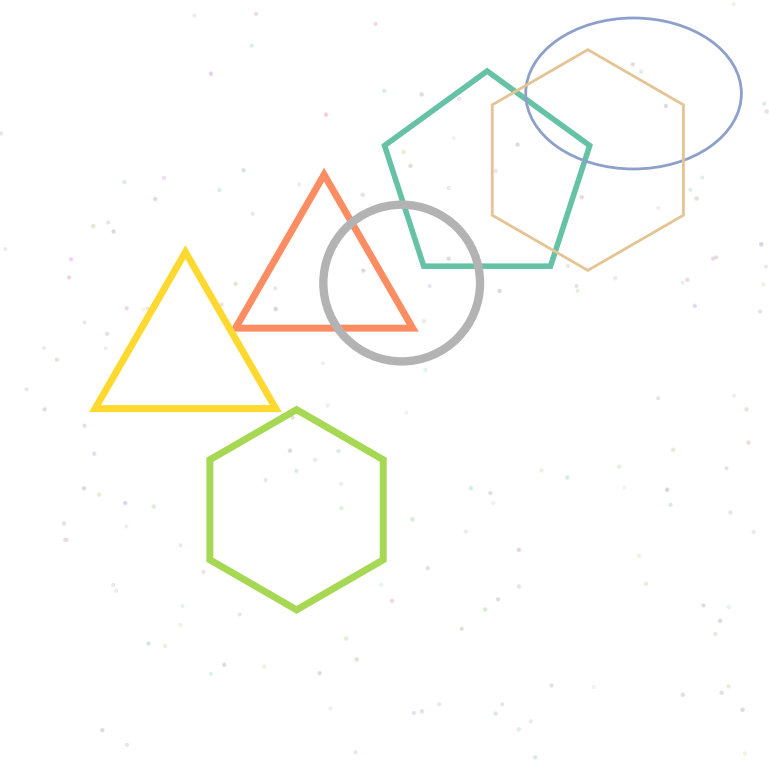[{"shape": "pentagon", "thickness": 2, "radius": 0.7, "center": [0.633, 0.768]}, {"shape": "triangle", "thickness": 2.5, "radius": 0.66, "center": [0.421, 0.64]}, {"shape": "oval", "thickness": 1, "radius": 0.7, "center": [0.823, 0.879]}, {"shape": "hexagon", "thickness": 2.5, "radius": 0.65, "center": [0.385, 0.338]}, {"shape": "triangle", "thickness": 2.5, "radius": 0.68, "center": [0.241, 0.537]}, {"shape": "hexagon", "thickness": 1, "radius": 0.72, "center": [0.763, 0.792]}, {"shape": "circle", "thickness": 3, "radius": 0.51, "center": [0.522, 0.632]}]